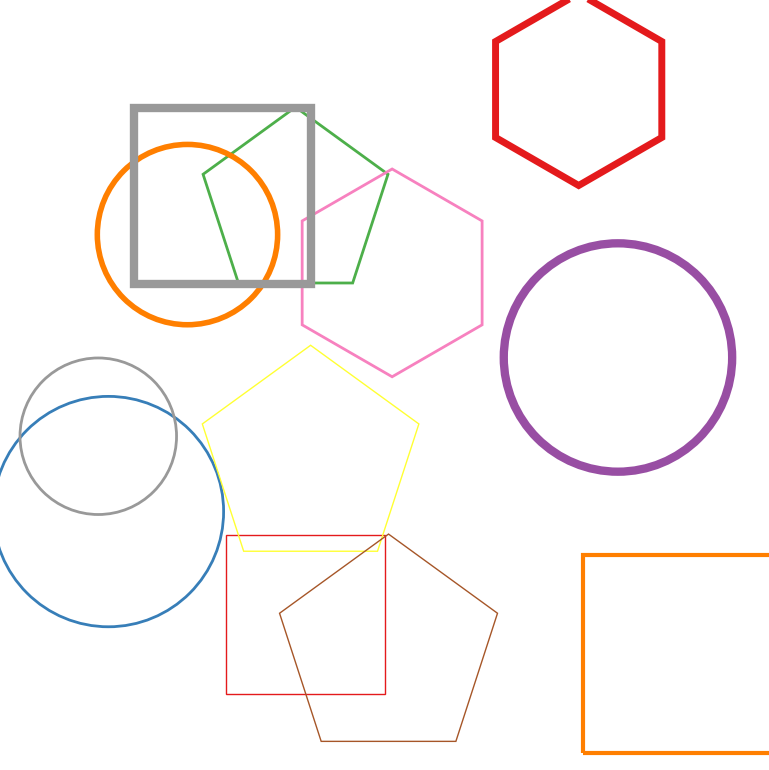[{"shape": "square", "thickness": 0.5, "radius": 0.52, "center": [0.397, 0.202]}, {"shape": "hexagon", "thickness": 2.5, "radius": 0.62, "center": [0.752, 0.884]}, {"shape": "circle", "thickness": 1, "radius": 0.75, "center": [0.141, 0.336]}, {"shape": "pentagon", "thickness": 1, "radius": 0.63, "center": [0.384, 0.735]}, {"shape": "circle", "thickness": 3, "radius": 0.74, "center": [0.803, 0.536]}, {"shape": "circle", "thickness": 2, "radius": 0.59, "center": [0.243, 0.695]}, {"shape": "square", "thickness": 1.5, "radius": 0.64, "center": [0.885, 0.151]}, {"shape": "pentagon", "thickness": 0.5, "radius": 0.74, "center": [0.403, 0.404]}, {"shape": "pentagon", "thickness": 0.5, "radius": 0.74, "center": [0.505, 0.158]}, {"shape": "hexagon", "thickness": 1, "radius": 0.67, "center": [0.509, 0.646]}, {"shape": "square", "thickness": 3, "radius": 0.57, "center": [0.289, 0.745]}, {"shape": "circle", "thickness": 1, "radius": 0.51, "center": [0.128, 0.433]}]